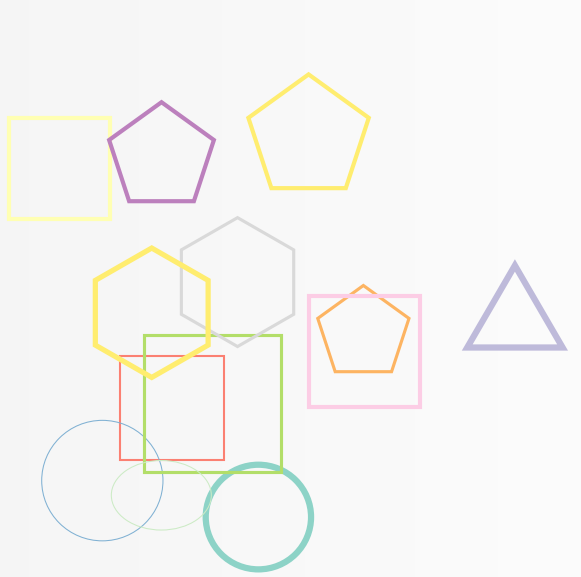[{"shape": "circle", "thickness": 3, "radius": 0.45, "center": [0.445, 0.104]}, {"shape": "square", "thickness": 2, "radius": 0.44, "center": [0.102, 0.707]}, {"shape": "triangle", "thickness": 3, "radius": 0.47, "center": [0.886, 0.445]}, {"shape": "square", "thickness": 1, "radius": 0.45, "center": [0.296, 0.292]}, {"shape": "circle", "thickness": 0.5, "radius": 0.52, "center": [0.176, 0.167]}, {"shape": "pentagon", "thickness": 1.5, "radius": 0.41, "center": [0.625, 0.422]}, {"shape": "square", "thickness": 1.5, "radius": 0.59, "center": [0.365, 0.301]}, {"shape": "square", "thickness": 2, "radius": 0.48, "center": [0.627, 0.39]}, {"shape": "hexagon", "thickness": 1.5, "radius": 0.56, "center": [0.409, 0.511]}, {"shape": "pentagon", "thickness": 2, "radius": 0.47, "center": [0.278, 0.727]}, {"shape": "oval", "thickness": 0.5, "radius": 0.43, "center": [0.278, 0.142]}, {"shape": "pentagon", "thickness": 2, "radius": 0.54, "center": [0.531, 0.761]}, {"shape": "hexagon", "thickness": 2.5, "radius": 0.56, "center": [0.261, 0.458]}]